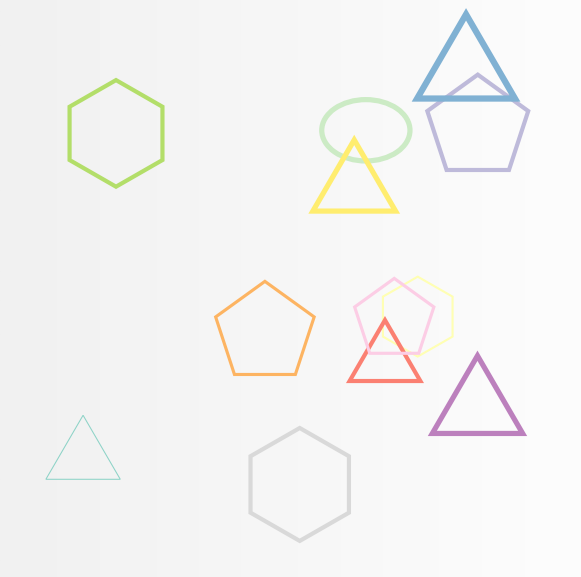[{"shape": "triangle", "thickness": 0.5, "radius": 0.37, "center": [0.143, 0.206]}, {"shape": "hexagon", "thickness": 1, "radius": 0.35, "center": [0.719, 0.451]}, {"shape": "pentagon", "thickness": 2, "radius": 0.46, "center": [0.822, 0.779]}, {"shape": "triangle", "thickness": 2, "radius": 0.35, "center": [0.662, 0.375]}, {"shape": "triangle", "thickness": 3, "radius": 0.49, "center": [0.802, 0.877]}, {"shape": "pentagon", "thickness": 1.5, "radius": 0.45, "center": [0.456, 0.423]}, {"shape": "hexagon", "thickness": 2, "radius": 0.46, "center": [0.2, 0.768]}, {"shape": "pentagon", "thickness": 1.5, "radius": 0.36, "center": [0.678, 0.445]}, {"shape": "hexagon", "thickness": 2, "radius": 0.49, "center": [0.516, 0.16]}, {"shape": "triangle", "thickness": 2.5, "radius": 0.45, "center": [0.821, 0.293]}, {"shape": "oval", "thickness": 2.5, "radius": 0.38, "center": [0.629, 0.774]}, {"shape": "triangle", "thickness": 2.5, "radius": 0.41, "center": [0.609, 0.675]}]